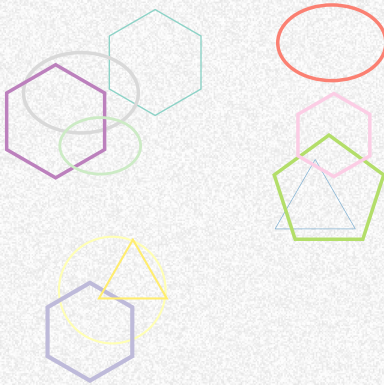[{"shape": "hexagon", "thickness": 1, "radius": 0.69, "center": [0.403, 0.838]}, {"shape": "circle", "thickness": 1.5, "radius": 0.69, "center": [0.292, 0.247]}, {"shape": "hexagon", "thickness": 3, "radius": 0.64, "center": [0.234, 0.138]}, {"shape": "oval", "thickness": 2.5, "radius": 0.7, "center": [0.862, 0.889]}, {"shape": "triangle", "thickness": 0.5, "radius": 0.6, "center": [0.819, 0.466]}, {"shape": "pentagon", "thickness": 2.5, "radius": 0.75, "center": [0.854, 0.499]}, {"shape": "hexagon", "thickness": 2.5, "radius": 0.54, "center": [0.867, 0.649]}, {"shape": "oval", "thickness": 2.5, "radius": 0.75, "center": [0.21, 0.759]}, {"shape": "hexagon", "thickness": 2.5, "radius": 0.73, "center": [0.145, 0.685]}, {"shape": "oval", "thickness": 2, "radius": 0.52, "center": [0.26, 0.621]}, {"shape": "triangle", "thickness": 1.5, "radius": 0.51, "center": [0.345, 0.276]}]